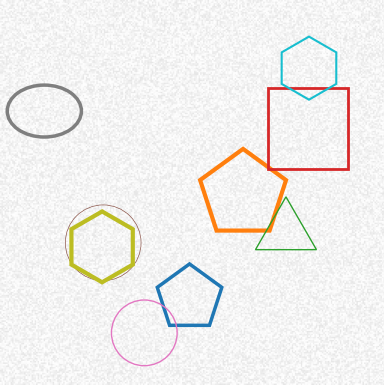[{"shape": "pentagon", "thickness": 2.5, "radius": 0.44, "center": [0.492, 0.226]}, {"shape": "pentagon", "thickness": 3, "radius": 0.59, "center": [0.631, 0.496]}, {"shape": "triangle", "thickness": 1, "radius": 0.46, "center": [0.743, 0.397]}, {"shape": "square", "thickness": 2, "radius": 0.52, "center": [0.8, 0.667]}, {"shape": "circle", "thickness": 0.5, "radius": 0.49, "center": [0.268, 0.369]}, {"shape": "circle", "thickness": 1, "radius": 0.43, "center": [0.375, 0.135]}, {"shape": "oval", "thickness": 2.5, "radius": 0.48, "center": [0.115, 0.712]}, {"shape": "hexagon", "thickness": 3, "radius": 0.46, "center": [0.265, 0.359]}, {"shape": "hexagon", "thickness": 1.5, "radius": 0.41, "center": [0.803, 0.823]}]